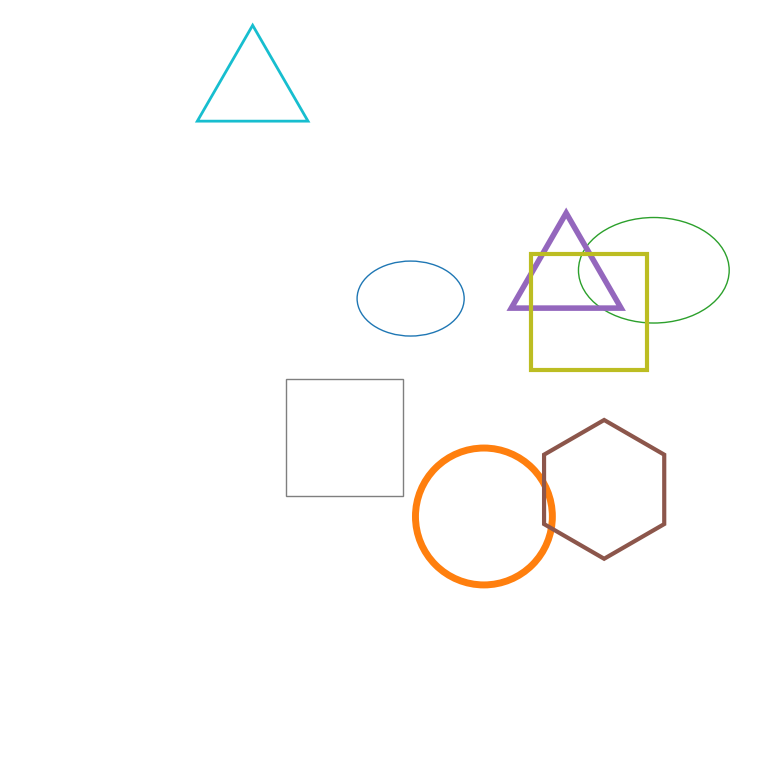[{"shape": "oval", "thickness": 0.5, "radius": 0.35, "center": [0.533, 0.612]}, {"shape": "circle", "thickness": 2.5, "radius": 0.44, "center": [0.628, 0.329]}, {"shape": "oval", "thickness": 0.5, "radius": 0.49, "center": [0.849, 0.649]}, {"shape": "triangle", "thickness": 2, "radius": 0.41, "center": [0.735, 0.641]}, {"shape": "hexagon", "thickness": 1.5, "radius": 0.45, "center": [0.785, 0.364]}, {"shape": "square", "thickness": 0.5, "radius": 0.38, "center": [0.447, 0.432]}, {"shape": "square", "thickness": 1.5, "radius": 0.38, "center": [0.765, 0.594]}, {"shape": "triangle", "thickness": 1, "radius": 0.41, "center": [0.328, 0.884]}]